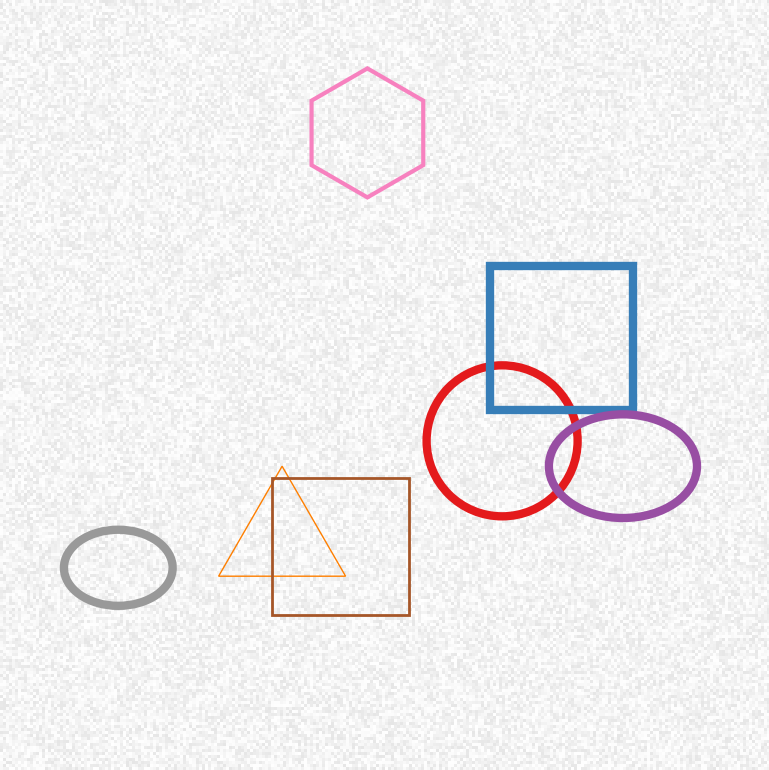[{"shape": "circle", "thickness": 3, "radius": 0.49, "center": [0.652, 0.427]}, {"shape": "square", "thickness": 3, "radius": 0.47, "center": [0.729, 0.561]}, {"shape": "oval", "thickness": 3, "radius": 0.48, "center": [0.809, 0.395]}, {"shape": "triangle", "thickness": 0.5, "radius": 0.48, "center": [0.366, 0.299]}, {"shape": "square", "thickness": 1, "radius": 0.44, "center": [0.442, 0.291]}, {"shape": "hexagon", "thickness": 1.5, "radius": 0.42, "center": [0.477, 0.827]}, {"shape": "oval", "thickness": 3, "radius": 0.35, "center": [0.154, 0.263]}]